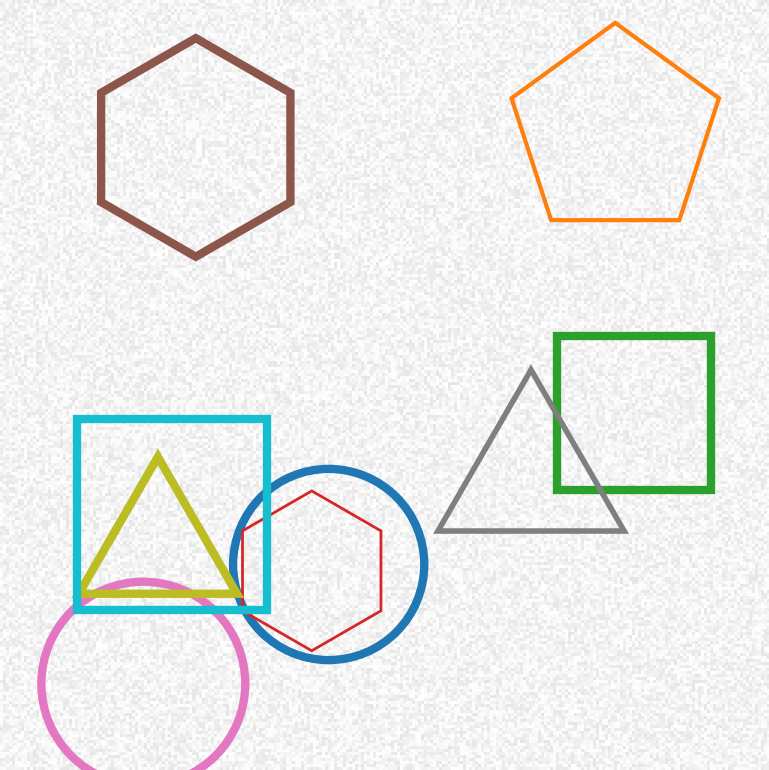[{"shape": "circle", "thickness": 3, "radius": 0.62, "center": [0.427, 0.267]}, {"shape": "pentagon", "thickness": 1.5, "radius": 0.71, "center": [0.799, 0.829]}, {"shape": "square", "thickness": 3, "radius": 0.5, "center": [0.824, 0.463]}, {"shape": "hexagon", "thickness": 1, "radius": 0.52, "center": [0.405, 0.259]}, {"shape": "hexagon", "thickness": 3, "radius": 0.71, "center": [0.254, 0.808]}, {"shape": "circle", "thickness": 3, "radius": 0.66, "center": [0.186, 0.112]}, {"shape": "triangle", "thickness": 2, "radius": 0.7, "center": [0.69, 0.38]}, {"shape": "triangle", "thickness": 3, "radius": 0.59, "center": [0.205, 0.288]}, {"shape": "square", "thickness": 3, "radius": 0.62, "center": [0.223, 0.332]}]